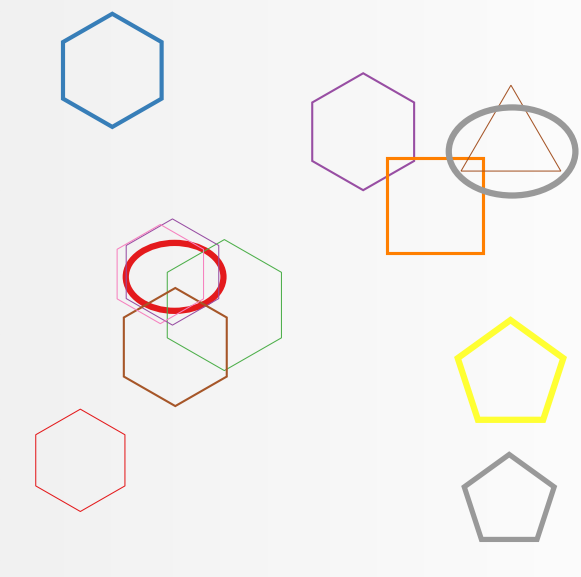[{"shape": "hexagon", "thickness": 0.5, "radius": 0.44, "center": [0.138, 0.202]}, {"shape": "oval", "thickness": 3, "radius": 0.42, "center": [0.3, 0.52]}, {"shape": "hexagon", "thickness": 2, "radius": 0.49, "center": [0.193, 0.877]}, {"shape": "hexagon", "thickness": 0.5, "radius": 0.57, "center": [0.386, 0.471]}, {"shape": "hexagon", "thickness": 0.5, "radius": 0.46, "center": [0.297, 0.528]}, {"shape": "hexagon", "thickness": 1, "radius": 0.51, "center": [0.625, 0.771]}, {"shape": "square", "thickness": 1.5, "radius": 0.41, "center": [0.749, 0.643]}, {"shape": "pentagon", "thickness": 3, "radius": 0.48, "center": [0.878, 0.349]}, {"shape": "triangle", "thickness": 0.5, "radius": 0.5, "center": [0.879, 0.752]}, {"shape": "hexagon", "thickness": 1, "radius": 0.51, "center": [0.302, 0.398]}, {"shape": "hexagon", "thickness": 0.5, "radius": 0.43, "center": [0.276, 0.525]}, {"shape": "oval", "thickness": 3, "radius": 0.54, "center": [0.881, 0.737]}, {"shape": "pentagon", "thickness": 2.5, "radius": 0.41, "center": [0.876, 0.131]}]